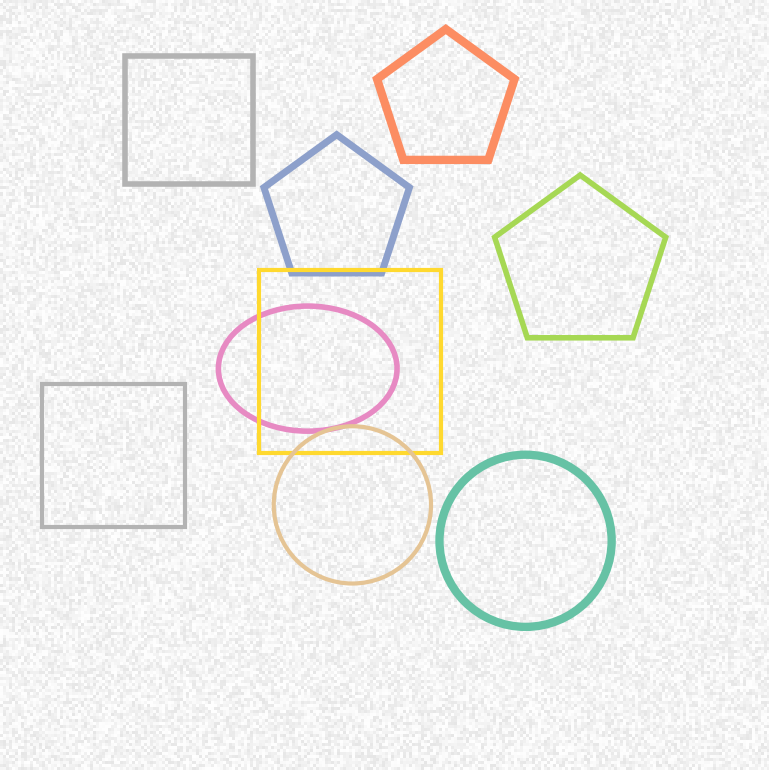[{"shape": "circle", "thickness": 3, "radius": 0.56, "center": [0.683, 0.298]}, {"shape": "pentagon", "thickness": 3, "radius": 0.47, "center": [0.579, 0.868]}, {"shape": "pentagon", "thickness": 2.5, "radius": 0.5, "center": [0.437, 0.726]}, {"shape": "oval", "thickness": 2, "radius": 0.58, "center": [0.4, 0.521]}, {"shape": "pentagon", "thickness": 2, "radius": 0.58, "center": [0.753, 0.656]}, {"shape": "square", "thickness": 1.5, "radius": 0.59, "center": [0.455, 0.53]}, {"shape": "circle", "thickness": 1.5, "radius": 0.51, "center": [0.458, 0.344]}, {"shape": "square", "thickness": 2, "radius": 0.41, "center": [0.246, 0.844]}, {"shape": "square", "thickness": 1.5, "radius": 0.46, "center": [0.147, 0.408]}]